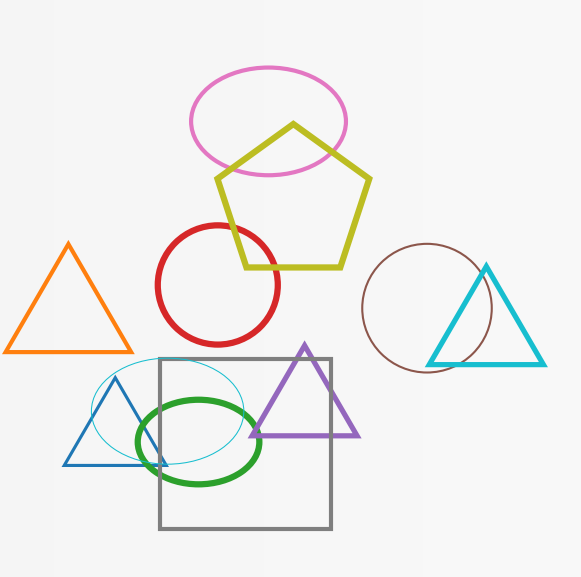[{"shape": "triangle", "thickness": 1.5, "radius": 0.51, "center": [0.198, 0.244]}, {"shape": "triangle", "thickness": 2, "radius": 0.62, "center": [0.118, 0.452]}, {"shape": "oval", "thickness": 3, "radius": 0.52, "center": [0.342, 0.234]}, {"shape": "circle", "thickness": 3, "radius": 0.52, "center": [0.375, 0.506]}, {"shape": "triangle", "thickness": 2.5, "radius": 0.52, "center": [0.524, 0.297]}, {"shape": "circle", "thickness": 1, "radius": 0.56, "center": [0.735, 0.466]}, {"shape": "oval", "thickness": 2, "radius": 0.67, "center": [0.462, 0.789]}, {"shape": "square", "thickness": 2, "radius": 0.73, "center": [0.422, 0.23]}, {"shape": "pentagon", "thickness": 3, "radius": 0.69, "center": [0.505, 0.647]}, {"shape": "oval", "thickness": 0.5, "radius": 0.66, "center": [0.288, 0.287]}, {"shape": "triangle", "thickness": 2.5, "radius": 0.57, "center": [0.837, 0.424]}]